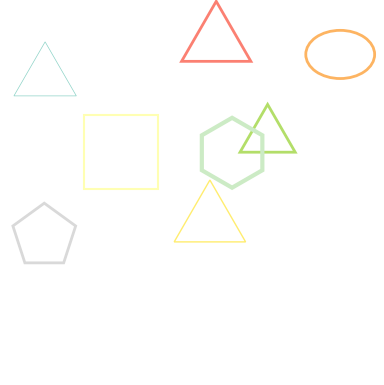[{"shape": "triangle", "thickness": 0.5, "radius": 0.47, "center": [0.117, 0.798]}, {"shape": "square", "thickness": 1.5, "radius": 0.48, "center": [0.314, 0.605]}, {"shape": "triangle", "thickness": 2, "radius": 0.52, "center": [0.562, 0.893]}, {"shape": "oval", "thickness": 2, "radius": 0.45, "center": [0.884, 0.859]}, {"shape": "triangle", "thickness": 2, "radius": 0.41, "center": [0.695, 0.646]}, {"shape": "pentagon", "thickness": 2, "radius": 0.43, "center": [0.115, 0.387]}, {"shape": "hexagon", "thickness": 3, "radius": 0.45, "center": [0.603, 0.603]}, {"shape": "triangle", "thickness": 1, "radius": 0.54, "center": [0.545, 0.425]}]